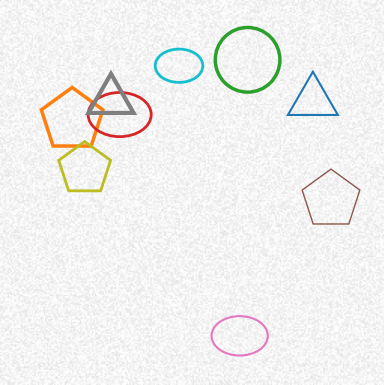[{"shape": "triangle", "thickness": 1.5, "radius": 0.37, "center": [0.813, 0.739]}, {"shape": "pentagon", "thickness": 2.5, "radius": 0.42, "center": [0.187, 0.689]}, {"shape": "circle", "thickness": 2.5, "radius": 0.42, "center": [0.643, 0.845]}, {"shape": "oval", "thickness": 2, "radius": 0.41, "center": [0.311, 0.702]}, {"shape": "pentagon", "thickness": 1, "radius": 0.39, "center": [0.86, 0.482]}, {"shape": "oval", "thickness": 1.5, "radius": 0.37, "center": [0.623, 0.128]}, {"shape": "triangle", "thickness": 3, "radius": 0.34, "center": [0.288, 0.741]}, {"shape": "pentagon", "thickness": 2, "radius": 0.35, "center": [0.22, 0.562]}, {"shape": "oval", "thickness": 2, "radius": 0.31, "center": [0.465, 0.829]}]